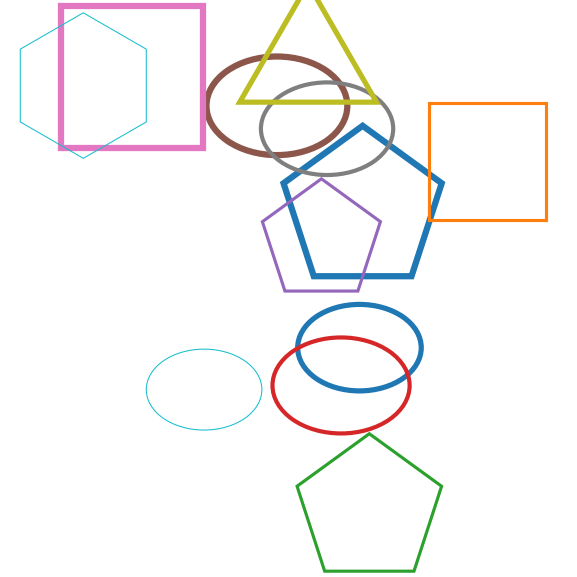[{"shape": "oval", "thickness": 2.5, "radius": 0.53, "center": [0.622, 0.397]}, {"shape": "pentagon", "thickness": 3, "radius": 0.72, "center": [0.628, 0.637]}, {"shape": "square", "thickness": 1.5, "radius": 0.51, "center": [0.844, 0.72]}, {"shape": "pentagon", "thickness": 1.5, "radius": 0.66, "center": [0.64, 0.117]}, {"shape": "oval", "thickness": 2, "radius": 0.59, "center": [0.591, 0.332]}, {"shape": "pentagon", "thickness": 1.5, "radius": 0.54, "center": [0.557, 0.582]}, {"shape": "oval", "thickness": 3, "radius": 0.61, "center": [0.479, 0.816]}, {"shape": "square", "thickness": 3, "radius": 0.62, "center": [0.229, 0.866]}, {"shape": "oval", "thickness": 2, "radius": 0.57, "center": [0.566, 0.776]}, {"shape": "triangle", "thickness": 2.5, "radius": 0.68, "center": [0.534, 0.891]}, {"shape": "hexagon", "thickness": 0.5, "radius": 0.63, "center": [0.144, 0.851]}, {"shape": "oval", "thickness": 0.5, "radius": 0.5, "center": [0.353, 0.324]}]